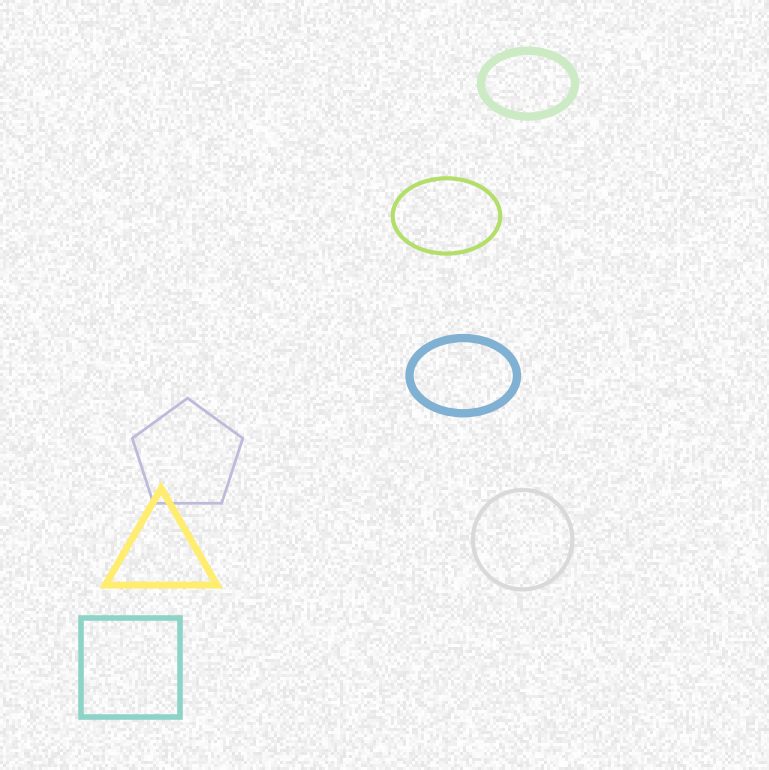[{"shape": "square", "thickness": 2, "radius": 0.32, "center": [0.169, 0.133]}, {"shape": "pentagon", "thickness": 1, "radius": 0.38, "center": [0.244, 0.407]}, {"shape": "oval", "thickness": 3, "radius": 0.35, "center": [0.602, 0.512]}, {"shape": "oval", "thickness": 1.5, "radius": 0.35, "center": [0.58, 0.72]}, {"shape": "circle", "thickness": 1.5, "radius": 0.32, "center": [0.679, 0.299]}, {"shape": "oval", "thickness": 3, "radius": 0.31, "center": [0.686, 0.891]}, {"shape": "triangle", "thickness": 2.5, "radius": 0.42, "center": [0.209, 0.282]}]